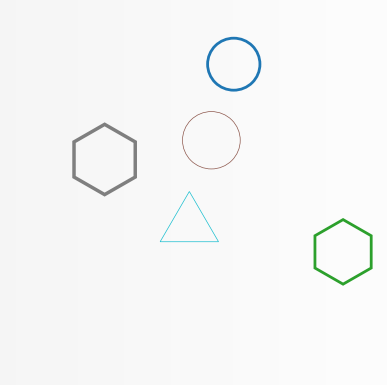[{"shape": "circle", "thickness": 2, "radius": 0.34, "center": [0.603, 0.833]}, {"shape": "hexagon", "thickness": 2, "radius": 0.42, "center": [0.885, 0.346]}, {"shape": "circle", "thickness": 0.5, "radius": 0.37, "center": [0.545, 0.636]}, {"shape": "hexagon", "thickness": 2.5, "radius": 0.46, "center": [0.27, 0.586]}, {"shape": "triangle", "thickness": 0.5, "radius": 0.44, "center": [0.489, 0.416]}]